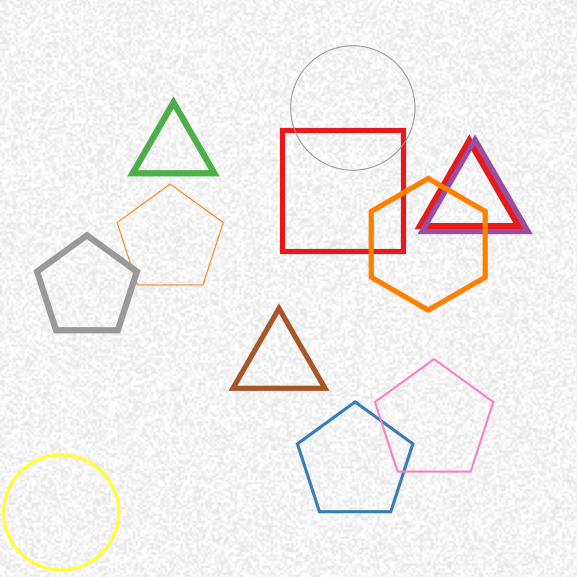[{"shape": "square", "thickness": 2.5, "radius": 0.52, "center": [0.593, 0.669]}, {"shape": "triangle", "thickness": 3, "radius": 0.49, "center": [0.813, 0.657]}, {"shape": "pentagon", "thickness": 1.5, "radius": 0.53, "center": [0.615, 0.198]}, {"shape": "triangle", "thickness": 3, "radius": 0.41, "center": [0.3, 0.74]}, {"shape": "triangle", "thickness": 2.5, "radius": 0.53, "center": [0.823, 0.651]}, {"shape": "hexagon", "thickness": 2.5, "radius": 0.57, "center": [0.742, 0.576]}, {"shape": "pentagon", "thickness": 0.5, "radius": 0.48, "center": [0.295, 0.584]}, {"shape": "circle", "thickness": 1.5, "radius": 0.5, "center": [0.106, 0.112]}, {"shape": "triangle", "thickness": 2.5, "radius": 0.46, "center": [0.483, 0.373]}, {"shape": "pentagon", "thickness": 1, "radius": 0.54, "center": [0.752, 0.27]}, {"shape": "circle", "thickness": 0.5, "radius": 0.54, "center": [0.611, 0.812]}, {"shape": "pentagon", "thickness": 3, "radius": 0.45, "center": [0.151, 0.501]}]